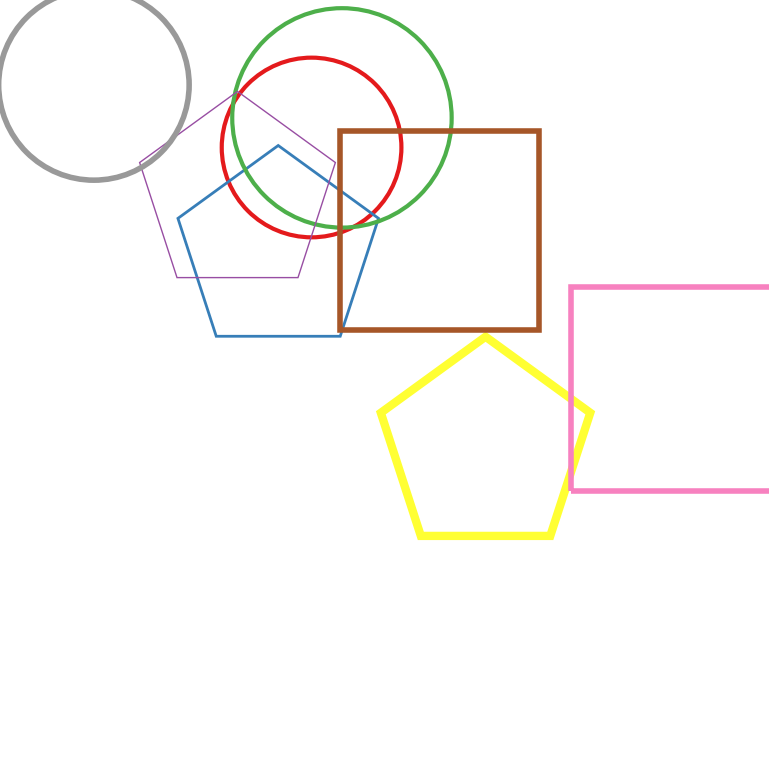[{"shape": "circle", "thickness": 1.5, "radius": 0.58, "center": [0.405, 0.808]}, {"shape": "pentagon", "thickness": 1, "radius": 0.68, "center": [0.361, 0.674]}, {"shape": "circle", "thickness": 1.5, "radius": 0.71, "center": [0.444, 0.847]}, {"shape": "pentagon", "thickness": 0.5, "radius": 0.67, "center": [0.308, 0.748]}, {"shape": "pentagon", "thickness": 3, "radius": 0.72, "center": [0.631, 0.42]}, {"shape": "square", "thickness": 2, "radius": 0.65, "center": [0.571, 0.701]}, {"shape": "square", "thickness": 2, "radius": 0.66, "center": [0.874, 0.495]}, {"shape": "circle", "thickness": 2, "radius": 0.62, "center": [0.122, 0.89]}]